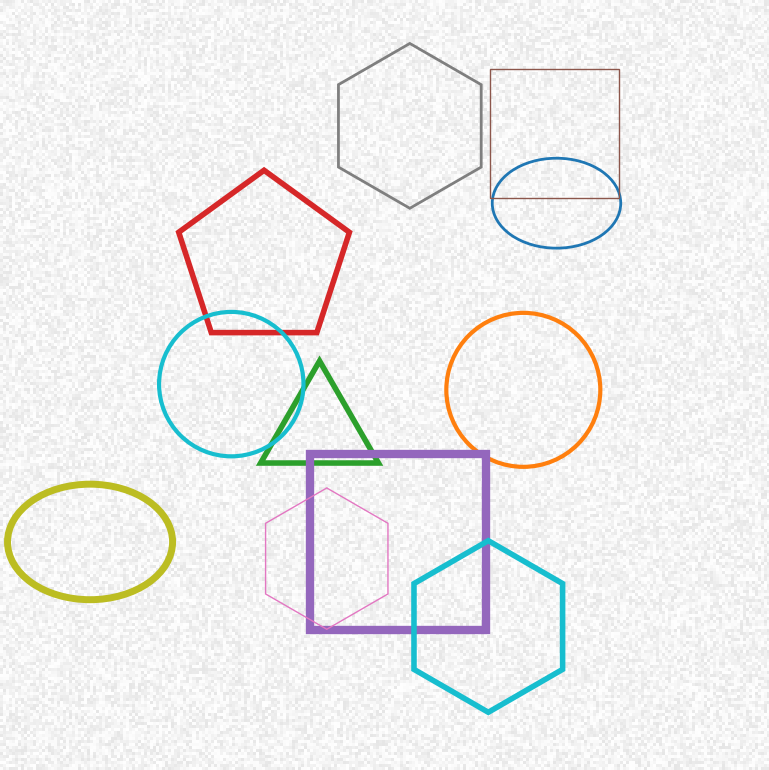[{"shape": "oval", "thickness": 1, "radius": 0.42, "center": [0.723, 0.736]}, {"shape": "circle", "thickness": 1.5, "radius": 0.5, "center": [0.68, 0.494]}, {"shape": "triangle", "thickness": 2, "radius": 0.44, "center": [0.415, 0.443]}, {"shape": "pentagon", "thickness": 2, "radius": 0.58, "center": [0.343, 0.662]}, {"shape": "square", "thickness": 3, "radius": 0.57, "center": [0.517, 0.296]}, {"shape": "square", "thickness": 0.5, "radius": 0.42, "center": [0.72, 0.827]}, {"shape": "hexagon", "thickness": 0.5, "radius": 0.46, "center": [0.424, 0.275]}, {"shape": "hexagon", "thickness": 1, "radius": 0.54, "center": [0.532, 0.837]}, {"shape": "oval", "thickness": 2.5, "radius": 0.54, "center": [0.117, 0.296]}, {"shape": "hexagon", "thickness": 2, "radius": 0.56, "center": [0.634, 0.186]}, {"shape": "circle", "thickness": 1.5, "radius": 0.47, "center": [0.3, 0.501]}]